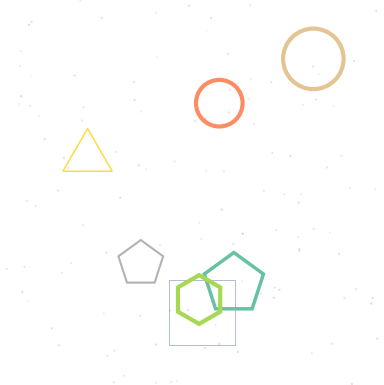[{"shape": "pentagon", "thickness": 2.5, "radius": 0.4, "center": [0.607, 0.263]}, {"shape": "circle", "thickness": 3, "radius": 0.3, "center": [0.57, 0.732]}, {"shape": "square", "thickness": 0.5, "radius": 0.43, "center": [0.525, 0.189]}, {"shape": "hexagon", "thickness": 3, "radius": 0.32, "center": [0.517, 0.222]}, {"shape": "triangle", "thickness": 1, "radius": 0.37, "center": [0.227, 0.592]}, {"shape": "circle", "thickness": 3, "radius": 0.39, "center": [0.814, 0.847]}, {"shape": "pentagon", "thickness": 1.5, "radius": 0.31, "center": [0.366, 0.315]}]